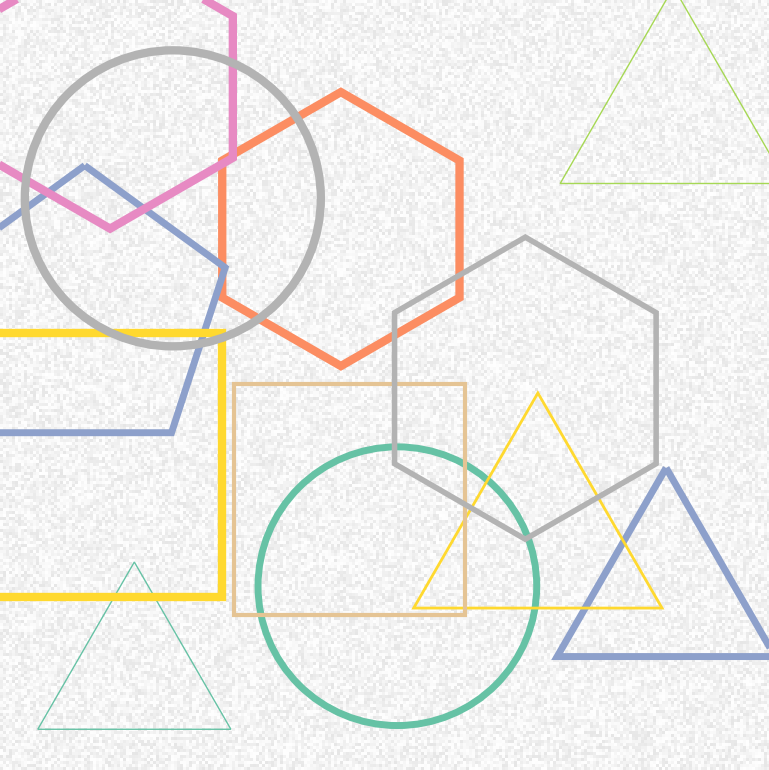[{"shape": "triangle", "thickness": 0.5, "radius": 0.72, "center": [0.174, 0.125]}, {"shape": "circle", "thickness": 2.5, "radius": 0.9, "center": [0.516, 0.239]}, {"shape": "hexagon", "thickness": 3, "radius": 0.89, "center": [0.443, 0.703]}, {"shape": "pentagon", "thickness": 2.5, "radius": 0.96, "center": [0.11, 0.593]}, {"shape": "triangle", "thickness": 2.5, "radius": 0.82, "center": [0.865, 0.229]}, {"shape": "hexagon", "thickness": 3, "radius": 0.92, "center": [0.143, 0.887]}, {"shape": "triangle", "thickness": 0.5, "radius": 0.85, "center": [0.875, 0.847]}, {"shape": "triangle", "thickness": 1, "radius": 0.93, "center": [0.699, 0.303]}, {"shape": "square", "thickness": 3, "radius": 0.86, "center": [0.117, 0.396]}, {"shape": "square", "thickness": 1.5, "radius": 0.75, "center": [0.454, 0.351]}, {"shape": "hexagon", "thickness": 2, "radius": 0.98, "center": [0.682, 0.496]}, {"shape": "circle", "thickness": 3, "radius": 0.96, "center": [0.224, 0.742]}]